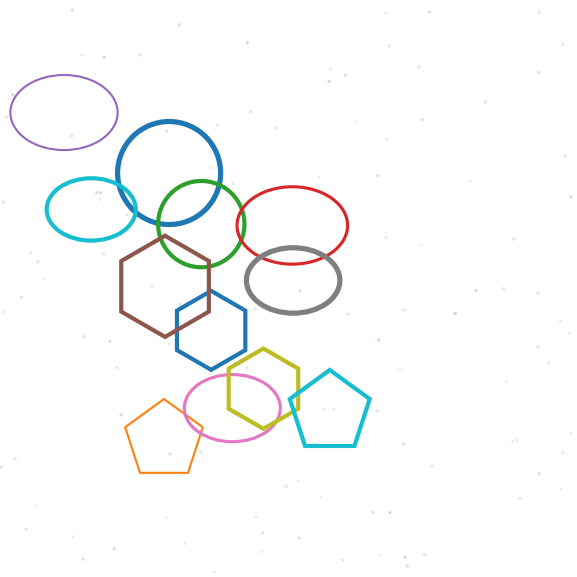[{"shape": "circle", "thickness": 2.5, "radius": 0.45, "center": [0.293, 0.7]}, {"shape": "hexagon", "thickness": 2, "radius": 0.34, "center": [0.366, 0.427]}, {"shape": "pentagon", "thickness": 1, "radius": 0.35, "center": [0.284, 0.238]}, {"shape": "circle", "thickness": 2, "radius": 0.37, "center": [0.349, 0.611]}, {"shape": "oval", "thickness": 1.5, "radius": 0.48, "center": [0.506, 0.609]}, {"shape": "oval", "thickness": 1, "radius": 0.46, "center": [0.111, 0.804]}, {"shape": "hexagon", "thickness": 2, "radius": 0.44, "center": [0.286, 0.503]}, {"shape": "oval", "thickness": 1.5, "radius": 0.42, "center": [0.402, 0.292]}, {"shape": "oval", "thickness": 2.5, "radius": 0.4, "center": [0.508, 0.513]}, {"shape": "hexagon", "thickness": 2, "radius": 0.35, "center": [0.456, 0.326]}, {"shape": "oval", "thickness": 2, "radius": 0.39, "center": [0.158, 0.636]}, {"shape": "pentagon", "thickness": 2, "radius": 0.36, "center": [0.571, 0.286]}]